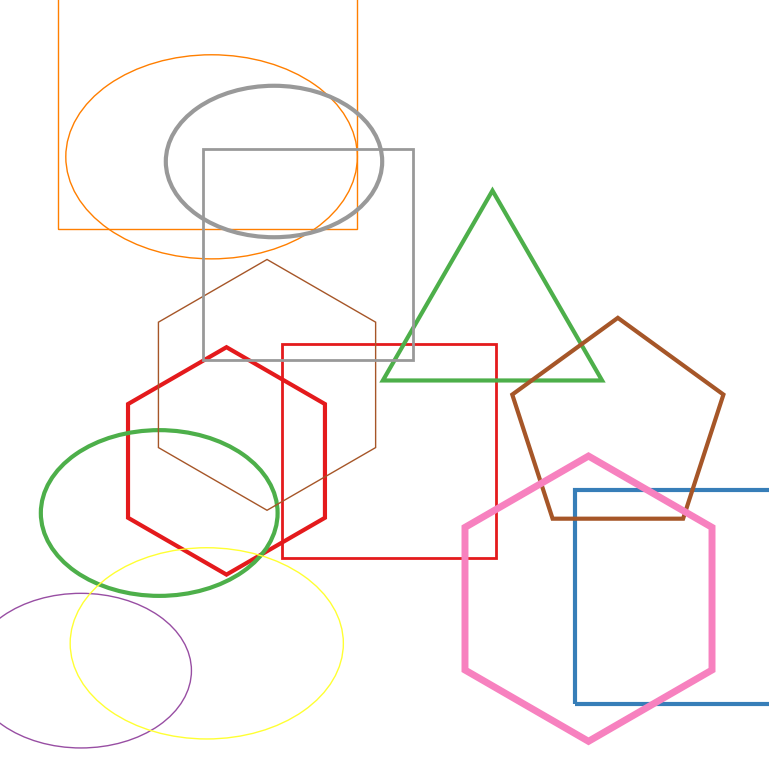[{"shape": "square", "thickness": 1, "radius": 0.7, "center": [0.505, 0.414]}, {"shape": "hexagon", "thickness": 1.5, "radius": 0.74, "center": [0.294, 0.401]}, {"shape": "square", "thickness": 1.5, "radius": 0.69, "center": [0.886, 0.225]}, {"shape": "triangle", "thickness": 1.5, "radius": 0.82, "center": [0.64, 0.588]}, {"shape": "oval", "thickness": 1.5, "radius": 0.77, "center": [0.207, 0.334]}, {"shape": "oval", "thickness": 0.5, "radius": 0.72, "center": [0.105, 0.129]}, {"shape": "square", "thickness": 0.5, "radius": 0.97, "center": [0.27, 0.896]}, {"shape": "oval", "thickness": 0.5, "radius": 0.95, "center": [0.275, 0.796]}, {"shape": "oval", "thickness": 0.5, "radius": 0.89, "center": [0.269, 0.164]}, {"shape": "hexagon", "thickness": 0.5, "radius": 0.81, "center": [0.347, 0.5]}, {"shape": "pentagon", "thickness": 1.5, "radius": 0.72, "center": [0.802, 0.443]}, {"shape": "hexagon", "thickness": 2.5, "radius": 0.93, "center": [0.764, 0.222]}, {"shape": "oval", "thickness": 1.5, "radius": 0.7, "center": [0.356, 0.79]}, {"shape": "square", "thickness": 1, "radius": 0.68, "center": [0.4, 0.669]}]